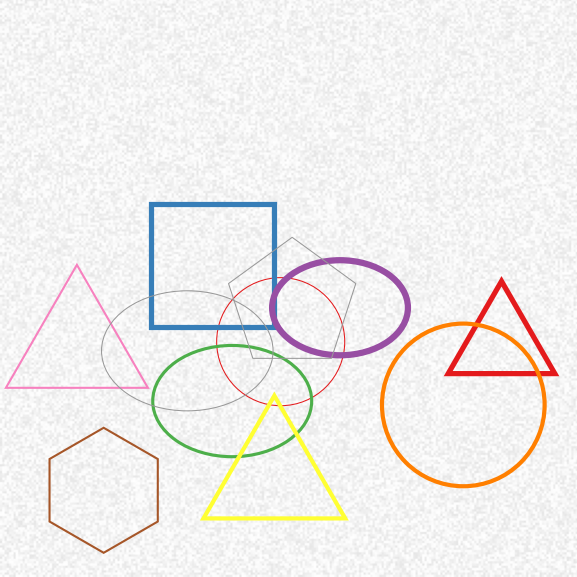[{"shape": "circle", "thickness": 0.5, "radius": 0.55, "center": [0.486, 0.407]}, {"shape": "triangle", "thickness": 2.5, "radius": 0.53, "center": [0.868, 0.405]}, {"shape": "square", "thickness": 2.5, "radius": 0.53, "center": [0.368, 0.539]}, {"shape": "oval", "thickness": 1.5, "radius": 0.69, "center": [0.402, 0.305]}, {"shape": "oval", "thickness": 3, "radius": 0.59, "center": [0.589, 0.466]}, {"shape": "circle", "thickness": 2, "radius": 0.7, "center": [0.802, 0.298]}, {"shape": "triangle", "thickness": 2, "radius": 0.71, "center": [0.475, 0.172]}, {"shape": "hexagon", "thickness": 1, "radius": 0.54, "center": [0.18, 0.15]}, {"shape": "triangle", "thickness": 1, "radius": 0.71, "center": [0.133, 0.399]}, {"shape": "pentagon", "thickness": 0.5, "radius": 0.58, "center": [0.506, 0.472]}, {"shape": "oval", "thickness": 0.5, "radius": 0.74, "center": [0.324, 0.392]}]